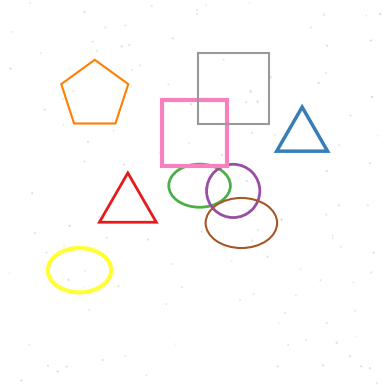[{"shape": "triangle", "thickness": 2, "radius": 0.43, "center": [0.332, 0.465]}, {"shape": "triangle", "thickness": 2.5, "radius": 0.38, "center": [0.785, 0.646]}, {"shape": "oval", "thickness": 2, "radius": 0.4, "center": [0.518, 0.518]}, {"shape": "circle", "thickness": 2, "radius": 0.35, "center": [0.606, 0.504]}, {"shape": "pentagon", "thickness": 1.5, "radius": 0.46, "center": [0.246, 0.753]}, {"shape": "oval", "thickness": 3, "radius": 0.41, "center": [0.207, 0.298]}, {"shape": "oval", "thickness": 1.5, "radius": 0.46, "center": [0.627, 0.421]}, {"shape": "square", "thickness": 3, "radius": 0.43, "center": [0.505, 0.654]}, {"shape": "square", "thickness": 1.5, "radius": 0.46, "center": [0.606, 0.77]}]